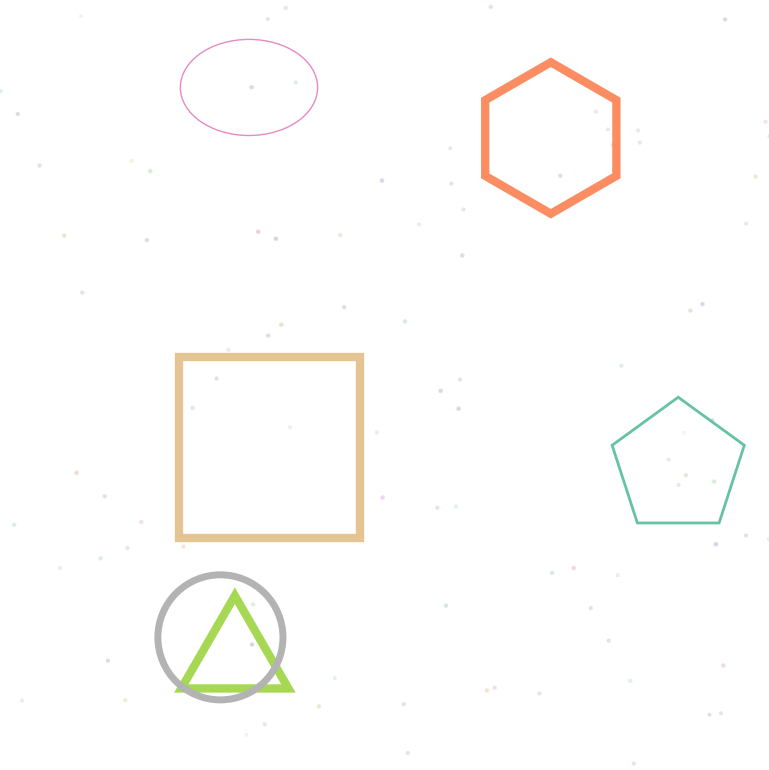[{"shape": "pentagon", "thickness": 1, "radius": 0.45, "center": [0.881, 0.394]}, {"shape": "hexagon", "thickness": 3, "radius": 0.49, "center": [0.715, 0.821]}, {"shape": "oval", "thickness": 0.5, "radius": 0.45, "center": [0.323, 0.886]}, {"shape": "triangle", "thickness": 3, "radius": 0.4, "center": [0.305, 0.146]}, {"shape": "square", "thickness": 3, "radius": 0.59, "center": [0.35, 0.419]}, {"shape": "circle", "thickness": 2.5, "radius": 0.41, "center": [0.286, 0.172]}]